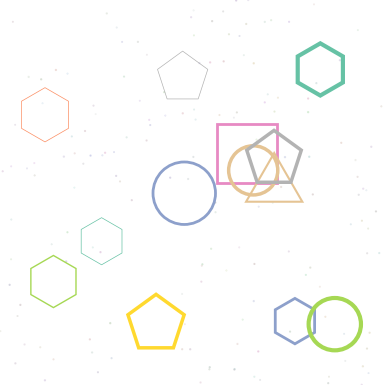[{"shape": "hexagon", "thickness": 3, "radius": 0.34, "center": [0.832, 0.82]}, {"shape": "hexagon", "thickness": 0.5, "radius": 0.31, "center": [0.264, 0.373]}, {"shape": "hexagon", "thickness": 0.5, "radius": 0.35, "center": [0.117, 0.702]}, {"shape": "hexagon", "thickness": 2, "radius": 0.3, "center": [0.766, 0.166]}, {"shape": "circle", "thickness": 2, "radius": 0.41, "center": [0.479, 0.498]}, {"shape": "square", "thickness": 2, "radius": 0.39, "center": [0.642, 0.602]}, {"shape": "circle", "thickness": 3, "radius": 0.34, "center": [0.87, 0.158]}, {"shape": "hexagon", "thickness": 1, "radius": 0.34, "center": [0.139, 0.269]}, {"shape": "pentagon", "thickness": 2.5, "radius": 0.38, "center": [0.405, 0.159]}, {"shape": "triangle", "thickness": 1.5, "radius": 0.42, "center": [0.712, 0.518]}, {"shape": "circle", "thickness": 2.5, "radius": 0.32, "center": [0.658, 0.558]}, {"shape": "pentagon", "thickness": 0.5, "radius": 0.34, "center": [0.474, 0.799]}, {"shape": "pentagon", "thickness": 2.5, "radius": 0.37, "center": [0.712, 0.587]}]